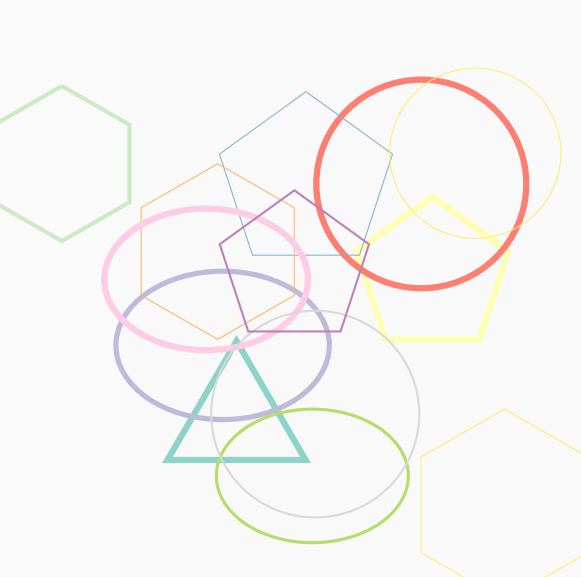[{"shape": "triangle", "thickness": 3, "radius": 0.69, "center": [0.407, 0.271]}, {"shape": "pentagon", "thickness": 3, "radius": 0.68, "center": [0.744, 0.521]}, {"shape": "oval", "thickness": 2.5, "radius": 0.92, "center": [0.383, 0.401]}, {"shape": "circle", "thickness": 3, "radius": 0.9, "center": [0.725, 0.681]}, {"shape": "pentagon", "thickness": 0.5, "radius": 0.78, "center": [0.526, 0.684]}, {"shape": "hexagon", "thickness": 0.5, "radius": 0.76, "center": [0.375, 0.564]}, {"shape": "oval", "thickness": 1.5, "radius": 0.83, "center": [0.537, 0.175]}, {"shape": "oval", "thickness": 3, "radius": 0.88, "center": [0.355, 0.515]}, {"shape": "circle", "thickness": 1, "radius": 0.9, "center": [0.542, 0.282]}, {"shape": "pentagon", "thickness": 1, "radius": 0.68, "center": [0.506, 0.534]}, {"shape": "hexagon", "thickness": 2, "radius": 0.67, "center": [0.106, 0.716]}, {"shape": "hexagon", "thickness": 0.5, "radius": 0.83, "center": [0.868, 0.125]}, {"shape": "circle", "thickness": 0.5, "radius": 0.74, "center": [0.818, 0.734]}]